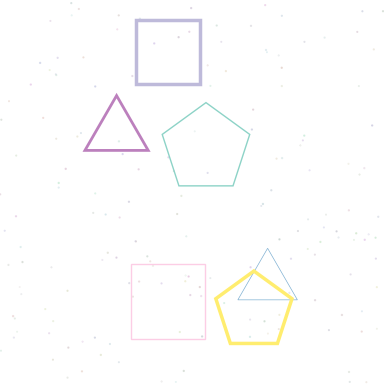[{"shape": "pentagon", "thickness": 1, "radius": 0.6, "center": [0.535, 0.614]}, {"shape": "square", "thickness": 2.5, "radius": 0.42, "center": [0.437, 0.864]}, {"shape": "triangle", "thickness": 0.5, "radius": 0.45, "center": [0.695, 0.266]}, {"shape": "square", "thickness": 1, "radius": 0.48, "center": [0.437, 0.217]}, {"shape": "triangle", "thickness": 2, "radius": 0.47, "center": [0.303, 0.657]}, {"shape": "pentagon", "thickness": 2.5, "radius": 0.52, "center": [0.659, 0.192]}]